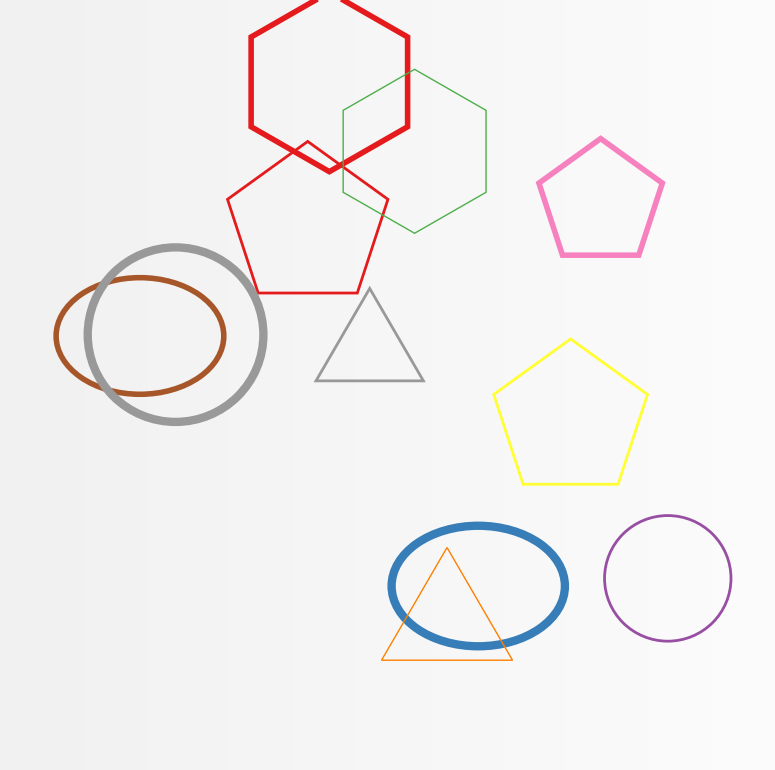[{"shape": "pentagon", "thickness": 1, "radius": 0.54, "center": [0.397, 0.707]}, {"shape": "hexagon", "thickness": 2, "radius": 0.58, "center": [0.425, 0.894]}, {"shape": "oval", "thickness": 3, "radius": 0.56, "center": [0.617, 0.239]}, {"shape": "hexagon", "thickness": 0.5, "radius": 0.53, "center": [0.535, 0.803]}, {"shape": "circle", "thickness": 1, "radius": 0.41, "center": [0.862, 0.249]}, {"shape": "triangle", "thickness": 0.5, "radius": 0.49, "center": [0.577, 0.191]}, {"shape": "pentagon", "thickness": 1, "radius": 0.52, "center": [0.736, 0.455]}, {"shape": "oval", "thickness": 2, "radius": 0.54, "center": [0.181, 0.564]}, {"shape": "pentagon", "thickness": 2, "radius": 0.42, "center": [0.775, 0.736]}, {"shape": "triangle", "thickness": 1, "radius": 0.4, "center": [0.477, 0.545]}, {"shape": "circle", "thickness": 3, "radius": 0.57, "center": [0.227, 0.565]}]